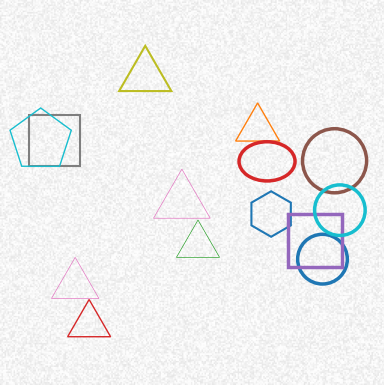[{"shape": "hexagon", "thickness": 1.5, "radius": 0.3, "center": [0.704, 0.444]}, {"shape": "circle", "thickness": 2.5, "radius": 0.32, "center": [0.838, 0.327]}, {"shape": "triangle", "thickness": 1, "radius": 0.33, "center": [0.669, 0.667]}, {"shape": "triangle", "thickness": 0.5, "radius": 0.32, "center": [0.514, 0.364]}, {"shape": "oval", "thickness": 2.5, "radius": 0.36, "center": [0.694, 0.581]}, {"shape": "triangle", "thickness": 1, "radius": 0.32, "center": [0.231, 0.158]}, {"shape": "square", "thickness": 2.5, "radius": 0.35, "center": [0.818, 0.375]}, {"shape": "circle", "thickness": 2.5, "radius": 0.42, "center": [0.869, 0.582]}, {"shape": "triangle", "thickness": 0.5, "radius": 0.43, "center": [0.472, 0.476]}, {"shape": "triangle", "thickness": 0.5, "radius": 0.36, "center": [0.195, 0.26]}, {"shape": "square", "thickness": 1.5, "radius": 0.33, "center": [0.141, 0.636]}, {"shape": "triangle", "thickness": 1.5, "radius": 0.39, "center": [0.377, 0.803]}, {"shape": "circle", "thickness": 2.5, "radius": 0.33, "center": [0.883, 0.454]}, {"shape": "pentagon", "thickness": 1, "radius": 0.42, "center": [0.106, 0.636]}]